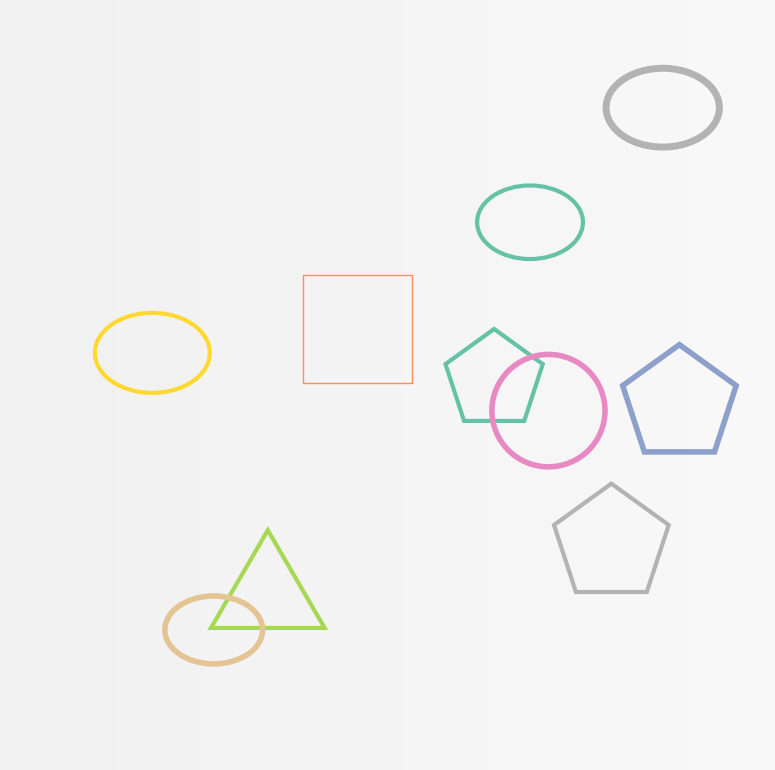[{"shape": "oval", "thickness": 1.5, "radius": 0.34, "center": [0.684, 0.711]}, {"shape": "pentagon", "thickness": 1.5, "radius": 0.33, "center": [0.638, 0.507]}, {"shape": "square", "thickness": 0.5, "radius": 0.35, "center": [0.462, 0.573]}, {"shape": "pentagon", "thickness": 2, "radius": 0.38, "center": [0.877, 0.475]}, {"shape": "circle", "thickness": 2, "radius": 0.36, "center": [0.708, 0.467]}, {"shape": "triangle", "thickness": 1.5, "radius": 0.42, "center": [0.346, 0.227]}, {"shape": "oval", "thickness": 1.5, "radius": 0.37, "center": [0.197, 0.542]}, {"shape": "oval", "thickness": 2, "radius": 0.32, "center": [0.276, 0.182]}, {"shape": "pentagon", "thickness": 1.5, "radius": 0.39, "center": [0.789, 0.294]}, {"shape": "oval", "thickness": 2.5, "radius": 0.37, "center": [0.855, 0.86]}]